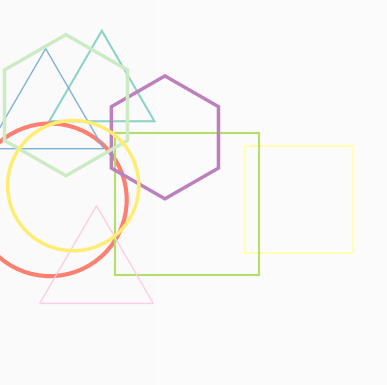[{"shape": "triangle", "thickness": 1.5, "radius": 0.78, "center": [0.263, 0.763]}, {"shape": "square", "thickness": 1.5, "radius": 0.7, "center": [0.772, 0.483]}, {"shape": "circle", "thickness": 3, "radius": 0.99, "center": [0.129, 0.481]}, {"shape": "triangle", "thickness": 1, "radius": 0.87, "center": [0.118, 0.7]}, {"shape": "square", "thickness": 1.5, "radius": 0.92, "center": [0.483, 0.47]}, {"shape": "triangle", "thickness": 1, "radius": 0.85, "center": [0.249, 0.297]}, {"shape": "hexagon", "thickness": 2.5, "radius": 0.8, "center": [0.426, 0.643]}, {"shape": "hexagon", "thickness": 2.5, "radius": 0.92, "center": [0.17, 0.727]}, {"shape": "circle", "thickness": 2.5, "radius": 0.85, "center": [0.189, 0.518]}]